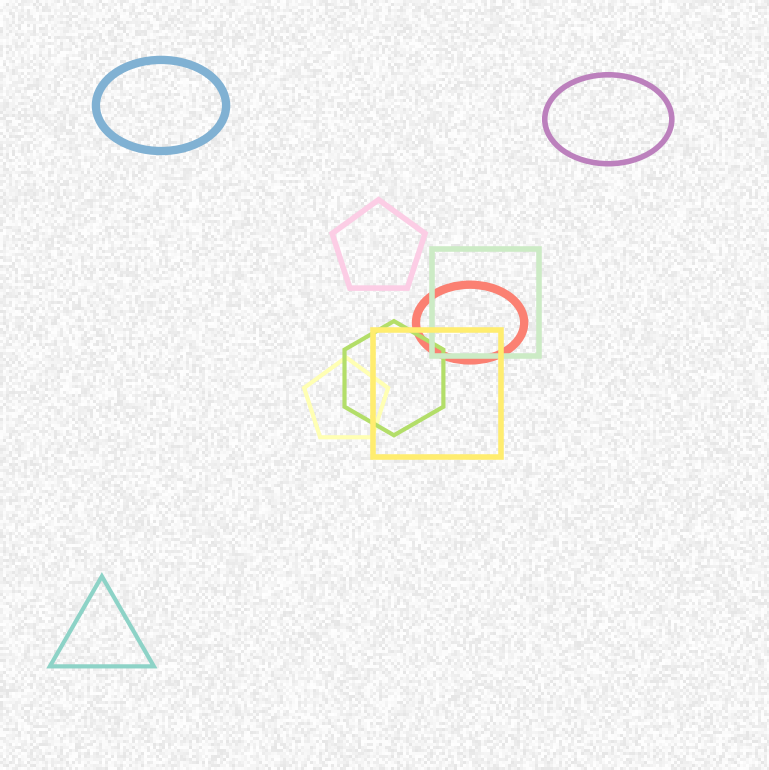[{"shape": "triangle", "thickness": 1.5, "radius": 0.39, "center": [0.132, 0.174]}, {"shape": "pentagon", "thickness": 1.5, "radius": 0.29, "center": [0.449, 0.479]}, {"shape": "oval", "thickness": 3, "radius": 0.35, "center": [0.611, 0.581]}, {"shape": "oval", "thickness": 3, "radius": 0.42, "center": [0.209, 0.863]}, {"shape": "hexagon", "thickness": 1.5, "radius": 0.37, "center": [0.512, 0.509]}, {"shape": "pentagon", "thickness": 2, "radius": 0.32, "center": [0.492, 0.677]}, {"shape": "oval", "thickness": 2, "radius": 0.41, "center": [0.79, 0.845]}, {"shape": "square", "thickness": 2, "radius": 0.35, "center": [0.631, 0.608]}, {"shape": "square", "thickness": 2, "radius": 0.41, "center": [0.568, 0.489]}]